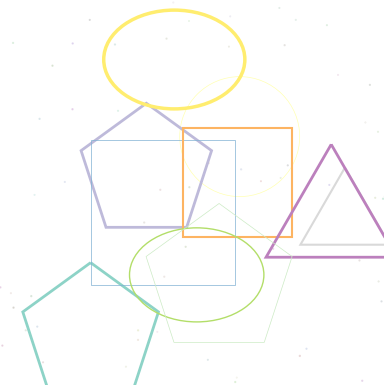[{"shape": "pentagon", "thickness": 2, "radius": 0.93, "center": [0.235, 0.133]}, {"shape": "circle", "thickness": 0.5, "radius": 0.78, "center": [0.623, 0.645]}, {"shape": "pentagon", "thickness": 2, "radius": 0.89, "center": [0.38, 0.554]}, {"shape": "square", "thickness": 0.5, "radius": 0.94, "center": [0.424, 0.449]}, {"shape": "square", "thickness": 1.5, "radius": 0.71, "center": [0.617, 0.526]}, {"shape": "oval", "thickness": 1, "radius": 0.87, "center": [0.511, 0.286]}, {"shape": "triangle", "thickness": 1.5, "radius": 0.67, "center": [0.896, 0.431]}, {"shape": "triangle", "thickness": 2, "radius": 0.98, "center": [0.86, 0.43]}, {"shape": "pentagon", "thickness": 0.5, "radius": 1.0, "center": [0.569, 0.272]}, {"shape": "oval", "thickness": 2.5, "radius": 0.92, "center": [0.453, 0.845]}]